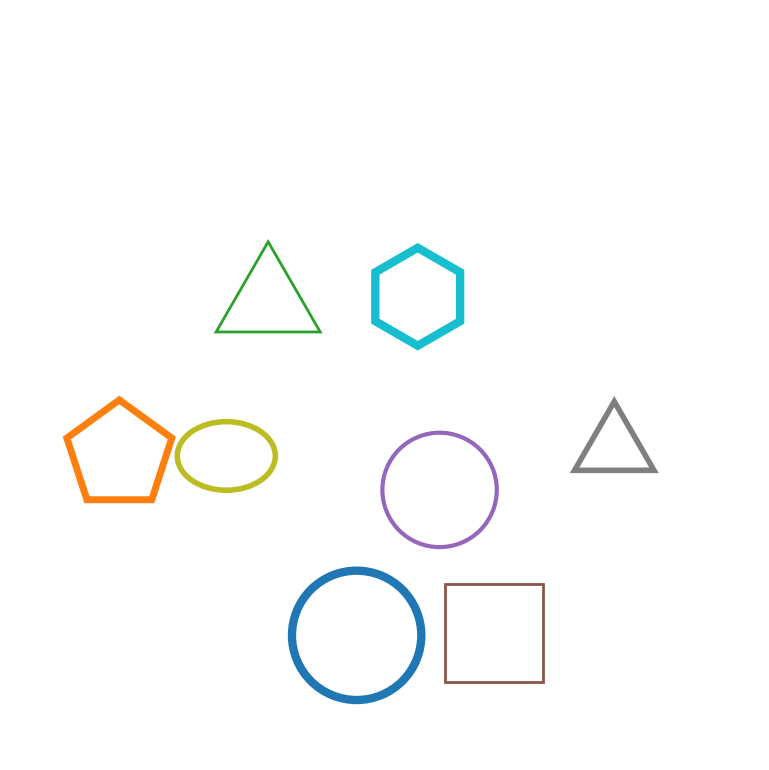[{"shape": "circle", "thickness": 3, "radius": 0.42, "center": [0.463, 0.175]}, {"shape": "pentagon", "thickness": 2.5, "radius": 0.36, "center": [0.155, 0.409]}, {"shape": "triangle", "thickness": 1, "radius": 0.39, "center": [0.348, 0.608]}, {"shape": "circle", "thickness": 1.5, "radius": 0.37, "center": [0.571, 0.364]}, {"shape": "square", "thickness": 1, "radius": 0.32, "center": [0.642, 0.178]}, {"shape": "triangle", "thickness": 2, "radius": 0.3, "center": [0.798, 0.419]}, {"shape": "oval", "thickness": 2, "radius": 0.32, "center": [0.294, 0.408]}, {"shape": "hexagon", "thickness": 3, "radius": 0.32, "center": [0.543, 0.615]}]